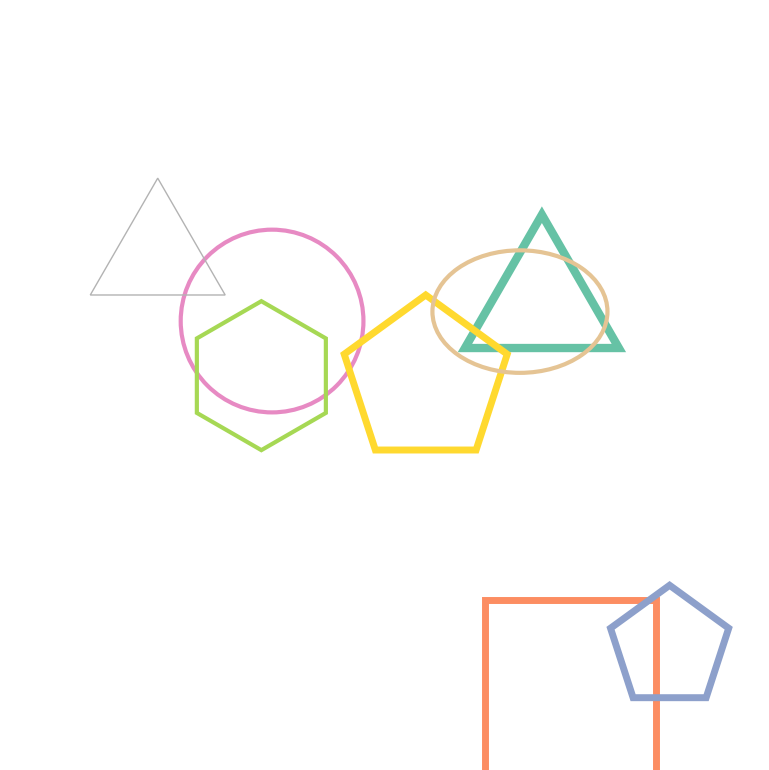[{"shape": "triangle", "thickness": 3, "radius": 0.58, "center": [0.704, 0.606]}, {"shape": "square", "thickness": 2.5, "radius": 0.55, "center": [0.741, 0.109]}, {"shape": "pentagon", "thickness": 2.5, "radius": 0.4, "center": [0.87, 0.159]}, {"shape": "circle", "thickness": 1.5, "radius": 0.59, "center": [0.353, 0.583]}, {"shape": "hexagon", "thickness": 1.5, "radius": 0.48, "center": [0.339, 0.512]}, {"shape": "pentagon", "thickness": 2.5, "radius": 0.56, "center": [0.553, 0.506]}, {"shape": "oval", "thickness": 1.5, "radius": 0.57, "center": [0.675, 0.595]}, {"shape": "triangle", "thickness": 0.5, "radius": 0.51, "center": [0.205, 0.667]}]